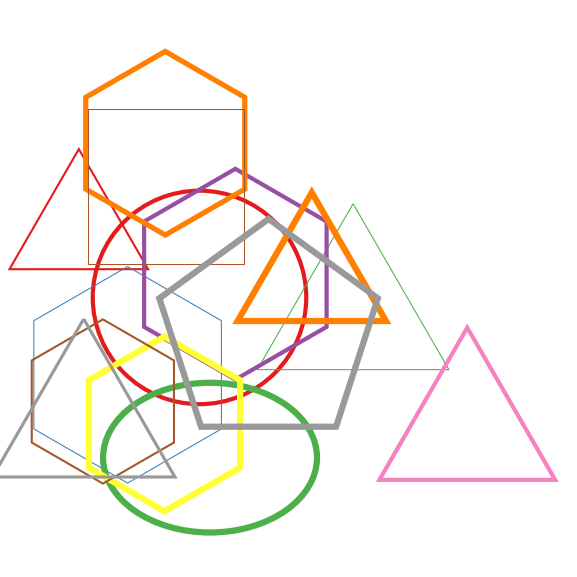[{"shape": "triangle", "thickness": 1, "radius": 0.69, "center": [0.136, 0.602]}, {"shape": "circle", "thickness": 2, "radius": 0.92, "center": [0.345, 0.484]}, {"shape": "hexagon", "thickness": 0.5, "radius": 0.94, "center": [0.221, 0.35]}, {"shape": "oval", "thickness": 3, "radius": 0.93, "center": [0.364, 0.207]}, {"shape": "triangle", "thickness": 0.5, "radius": 0.96, "center": [0.611, 0.455]}, {"shape": "hexagon", "thickness": 2, "radius": 0.91, "center": [0.408, 0.524]}, {"shape": "hexagon", "thickness": 2.5, "radius": 0.79, "center": [0.286, 0.751]}, {"shape": "triangle", "thickness": 3, "radius": 0.74, "center": [0.54, 0.517]}, {"shape": "hexagon", "thickness": 3, "radius": 0.76, "center": [0.285, 0.265]}, {"shape": "hexagon", "thickness": 1, "radius": 0.71, "center": [0.178, 0.304]}, {"shape": "square", "thickness": 0.5, "radius": 0.67, "center": [0.287, 0.677]}, {"shape": "triangle", "thickness": 2, "radius": 0.88, "center": [0.809, 0.256]}, {"shape": "pentagon", "thickness": 3, "radius": 0.99, "center": [0.465, 0.421]}, {"shape": "triangle", "thickness": 1.5, "radius": 0.91, "center": [0.145, 0.264]}]